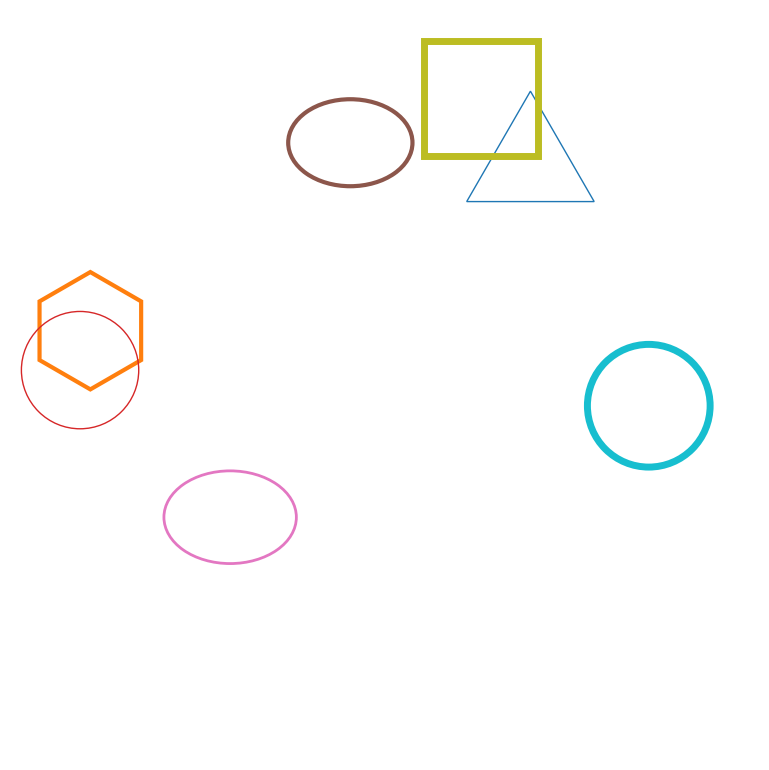[{"shape": "triangle", "thickness": 0.5, "radius": 0.48, "center": [0.689, 0.786]}, {"shape": "hexagon", "thickness": 1.5, "radius": 0.38, "center": [0.117, 0.57]}, {"shape": "circle", "thickness": 0.5, "radius": 0.38, "center": [0.104, 0.519]}, {"shape": "oval", "thickness": 1.5, "radius": 0.4, "center": [0.455, 0.815]}, {"shape": "oval", "thickness": 1, "radius": 0.43, "center": [0.299, 0.328]}, {"shape": "square", "thickness": 2.5, "radius": 0.37, "center": [0.625, 0.872]}, {"shape": "circle", "thickness": 2.5, "radius": 0.4, "center": [0.843, 0.473]}]